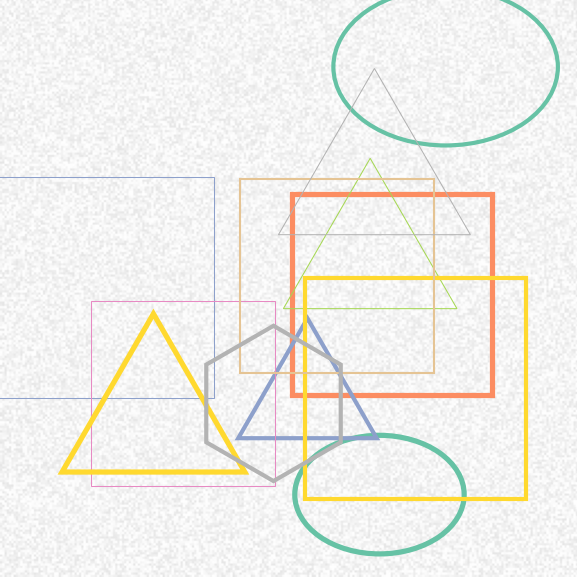[{"shape": "oval", "thickness": 2.5, "radius": 0.73, "center": [0.657, 0.143]}, {"shape": "oval", "thickness": 2, "radius": 0.97, "center": [0.772, 0.883]}, {"shape": "square", "thickness": 2.5, "radius": 0.87, "center": [0.679, 0.489]}, {"shape": "triangle", "thickness": 2, "radius": 0.69, "center": [0.532, 0.31]}, {"shape": "square", "thickness": 0.5, "radius": 0.96, "center": [0.179, 0.501]}, {"shape": "square", "thickness": 0.5, "radius": 0.8, "center": [0.317, 0.317]}, {"shape": "triangle", "thickness": 0.5, "radius": 0.87, "center": [0.641, 0.551]}, {"shape": "square", "thickness": 2, "radius": 0.96, "center": [0.719, 0.326]}, {"shape": "triangle", "thickness": 2.5, "radius": 0.91, "center": [0.266, 0.273]}, {"shape": "square", "thickness": 1, "radius": 0.84, "center": [0.583, 0.522]}, {"shape": "hexagon", "thickness": 2, "radius": 0.67, "center": [0.474, 0.301]}, {"shape": "triangle", "thickness": 0.5, "radius": 0.96, "center": [0.648, 0.689]}]